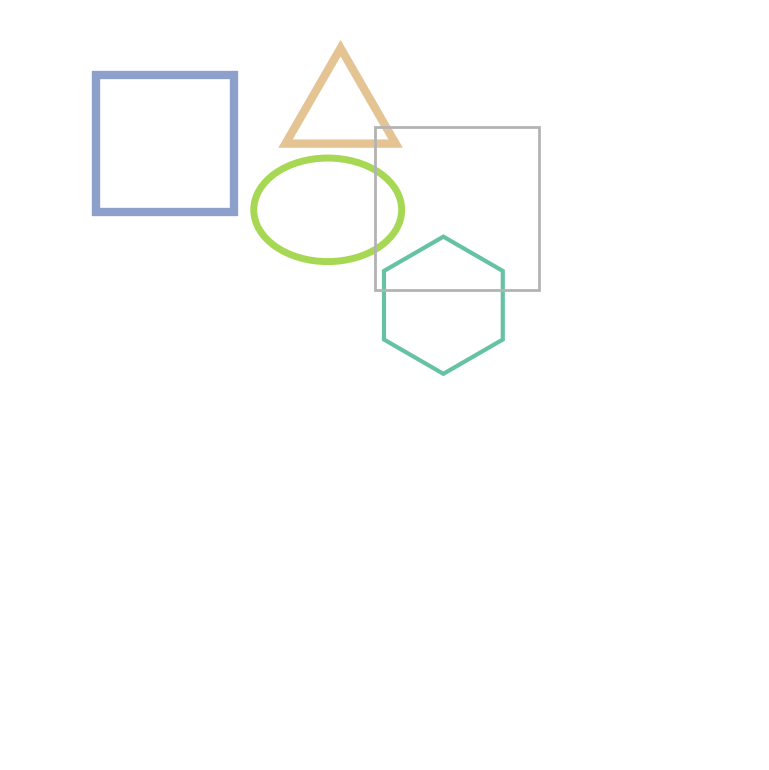[{"shape": "hexagon", "thickness": 1.5, "radius": 0.45, "center": [0.576, 0.604]}, {"shape": "square", "thickness": 3, "radius": 0.45, "center": [0.214, 0.814]}, {"shape": "oval", "thickness": 2.5, "radius": 0.48, "center": [0.426, 0.728]}, {"shape": "triangle", "thickness": 3, "radius": 0.41, "center": [0.442, 0.855]}, {"shape": "square", "thickness": 1, "radius": 0.53, "center": [0.594, 0.729]}]